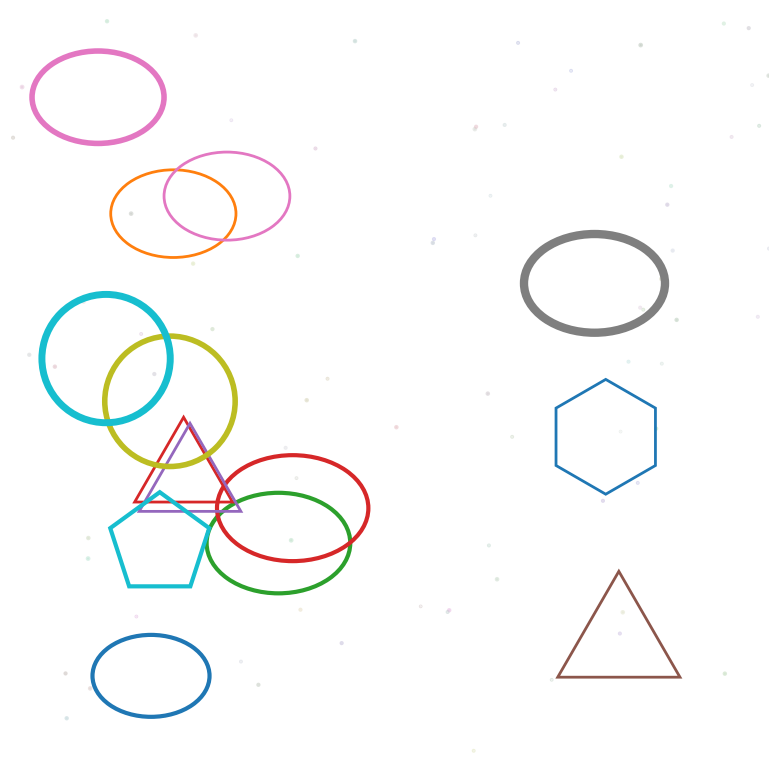[{"shape": "hexagon", "thickness": 1, "radius": 0.37, "center": [0.787, 0.433]}, {"shape": "oval", "thickness": 1.5, "radius": 0.38, "center": [0.196, 0.122]}, {"shape": "oval", "thickness": 1, "radius": 0.41, "center": [0.225, 0.723]}, {"shape": "oval", "thickness": 1.5, "radius": 0.47, "center": [0.362, 0.295]}, {"shape": "triangle", "thickness": 1, "radius": 0.37, "center": [0.238, 0.385]}, {"shape": "oval", "thickness": 1.5, "radius": 0.49, "center": [0.38, 0.34]}, {"shape": "triangle", "thickness": 1, "radius": 0.38, "center": [0.247, 0.374]}, {"shape": "triangle", "thickness": 1, "radius": 0.46, "center": [0.804, 0.166]}, {"shape": "oval", "thickness": 1, "radius": 0.41, "center": [0.295, 0.745]}, {"shape": "oval", "thickness": 2, "radius": 0.43, "center": [0.127, 0.874]}, {"shape": "oval", "thickness": 3, "radius": 0.46, "center": [0.772, 0.632]}, {"shape": "circle", "thickness": 2, "radius": 0.42, "center": [0.221, 0.479]}, {"shape": "pentagon", "thickness": 1.5, "radius": 0.34, "center": [0.207, 0.293]}, {"shape": "circle", "thickness": 2.5, "radius": 0.42, "center": [0.138, 0.534]}]